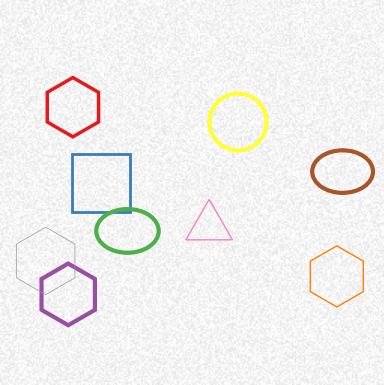[{"shape": "hexagon", "thickness": 2.5, "radius": 0.38, "center": [0.189, 0.722]}, {"shape": "square", "thickness": 2, "radius": 0.38, "center": [0.262, 0.526]}, {"shape": "oval", "thickness": 3, "radius": 0.41, "center": [0.331, 0.4]}, {"shape": "hexagon", "thickness": 3, "radius": 0.4, "center": [0.177, 0.235]}, {"shape": "hexagon", "thickness": 1, "radius": 0.4, "center": [0.875, 0.282]}, {"shape": "circle", "thickness": 3, "radius": 0.37, "center": [0.618, 0.683]}, {"shape": "oval", "thickness": 3, "radius": 0.39, "center": [0.89, 0.554]}, {"shape": "triangle", "thickness": 1, "radius": 0.35, "center": [0.543, 0.412]}, {"shape": "hexagon", "thickness": 0.5, "radius": 0.44, "center": [0.119, 0.322]}]